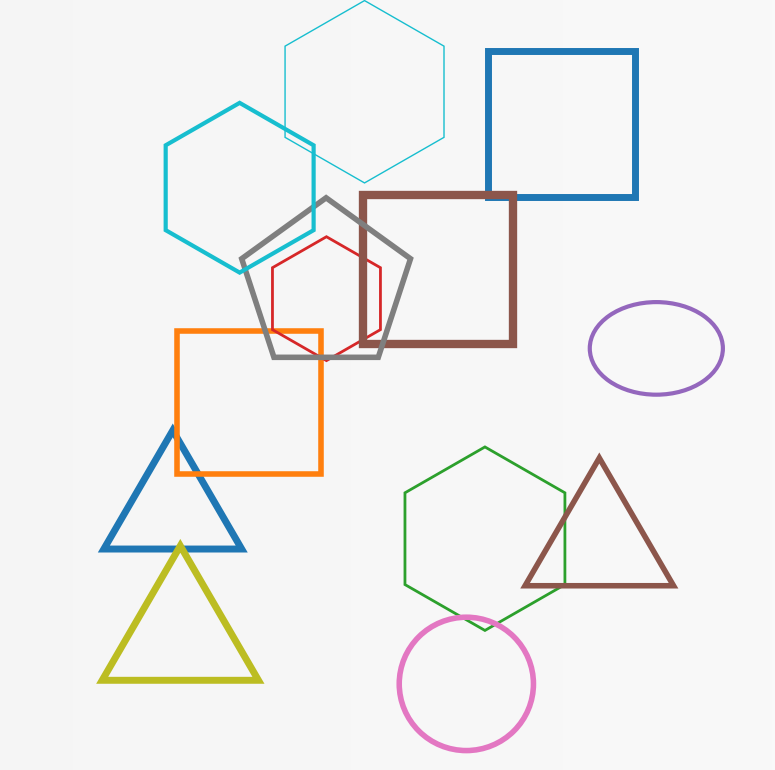[{"shape": "square", "thickness": 2.5, "radius": 0.47, "center": [0.725, 0.839]}, {"shape": "triangle", "thickness": 2.5, "radius": 0.51, "center": [0.223, 0.338]}, {"shape": "square", "thickness": 2, "radius": 0.46, "center": [0.321, 0.478]}, {"shape": "hexagon", "thickness": 1, "radius": 0.6, "center": [0.626, 0.3]}, {"shape": "hexagon", "thickness": 1, "radius": 0.4, "center": [0.421, 0.612]}, {"shape": "oval", "thickness": 1.5, "radius": 0.43, "center": [0.847, 0.548]}, {"shape": "triangle", "thickness": 2, "radius": 0.55, "center": [0.773, 0.295]}, {"shape": "square", "thickness": 3, "radius": 0.48, "center": [0.566, 0.65]}, {"shape": "circle", "thickness": 2, "radius": 0.43, "center": [0.602, 0.112]}, {"shape": "pentagon", "thickness": 2, "radius": 0.57, "center": [0.421, 0.629]}, {"shape": "triangle", "thickness": 2.5, "radius": 0.58, "center": [0.233, 0.175]}, {"shape": "hexagon", "thickness": 0.5, "radius": 0.59, "center": [0.47, 0.881]}, {"shape": "hexagon", "thickness": 1.5, "radius": 0.55, "center": [0.309, 0.756]}]